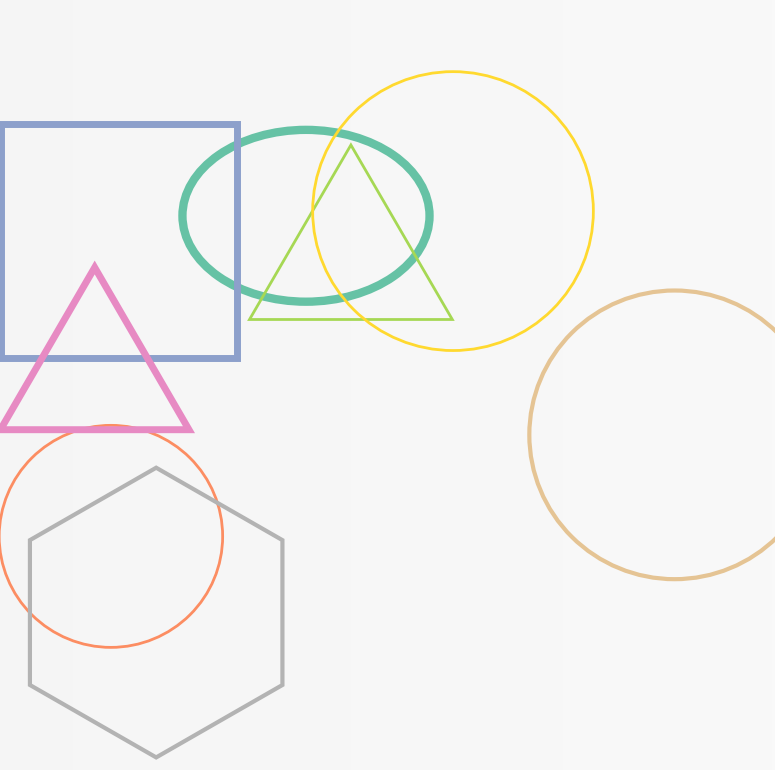[{"shape": "oval", "thickness": 3, "radius": 0.8, "center": [0.395, 0.72]}, {"shape": "circle", "thickness": 1, "radius": 0.72, "center": [0.143, 0.303]}, {"shape": "square", "thickness": 2.5, "radius": 0.76, "center": [0.154, 0.687]}, {"shape": "triangle", "thickness": 2.5, "radius": 0.7, "center": [0.122, 0.512]}, {"shape": "triangle", "thickness": 1, "radius": 0.76, "center": [0.453, 0.661]}, {"shape": "circle", "thickness": 1, "radius": 0.91, "center": [0.585, 0.726]}, {"shape": "circle", "thickness": 1.5, "radius": 0.94, "center": [0.87, 0.435]}, {"shape": "hexagon", "thickness": 1.5, "radius": 0.94, "center": [0.202, 0.204]}]